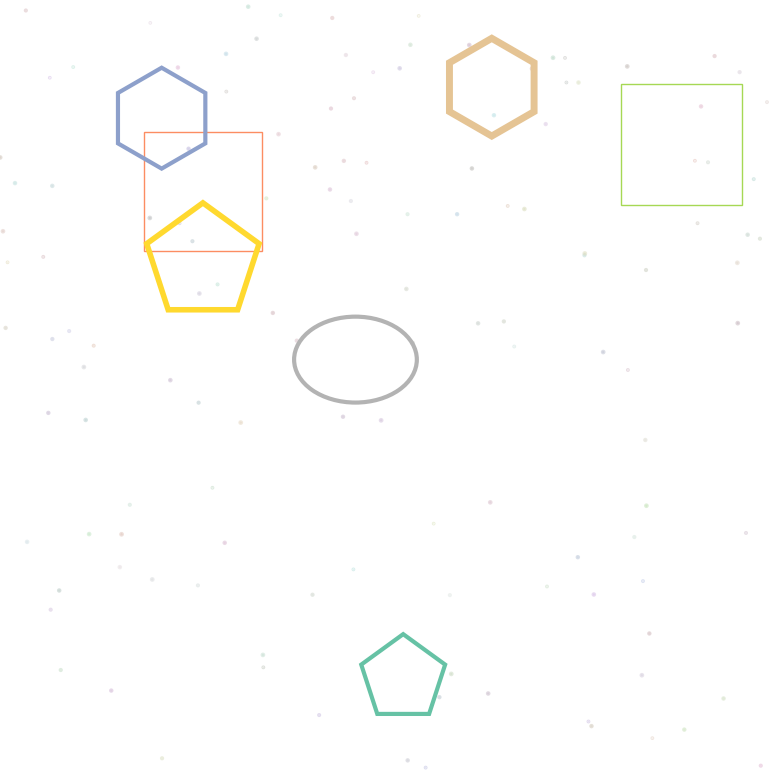[{"shape": "pentagon", "thickness": 1.5, "radius": 0.29, "center": [0.524, 0.119]}, {"shape": "square", "thickness": 0.5, "radius": 0.39, "center": [0.264, 0.751]}, {"shape": "hexagon", "thickness": 1.5, "radius": 0.33, "center": [0.21, 0.847]}, {"shape": "square", "thickness": 0.5, "radius": 0.39, "center": [0.885, 0.812]}, {"shape": "pentagon", "thickness": 2, "radius": 0.38, "center": [0.264, 0.66]}, {"shape": "hexagon", "thickness": 2.5, "radius": 0.32, "center": [0.639, 0.887]}, {"shape": "oval", "thickness": 1.5, "radius": 0.4, "center": [0.462, 0.533]}]